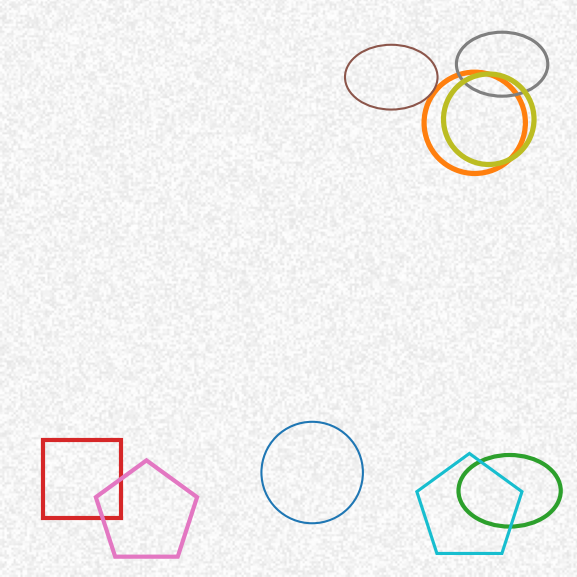[{"shape": "circle", "thickness": 1, "radius": 0.44, "center": [0.541, 0.181]}, {"shape": "circle", "thickness": 2.5, "radius": 0.44, "center": [0.822, 0.786]}, {"shape": "oval", "thickness": 2, "radius": 0.44, "center": [0.882, 0.149]}, {"shape": "square", "thickness": 2, "radius": 0.34, "center": [0.142, 0.17]}, {"shape": "oval", "thickness": 1, "radius": 0.4, "center": [0.678, 0.866]}, {"shape": "pentagon", "thickness": 2, "radius": 0.46, "center": [0.254, 0.11]}, {"shape": "oval", "thickness": 1.5, "radius": 0.4, "center": [0.869, 0.888]}, {"shape": "circle", "thickness": 2.5, "radius": 0.39, "center": [0.846, 0.793]}, {"shape": "pentagon", "thickness": 1.5, "radius": 0.48, "center": [0.813, 0.118]}]